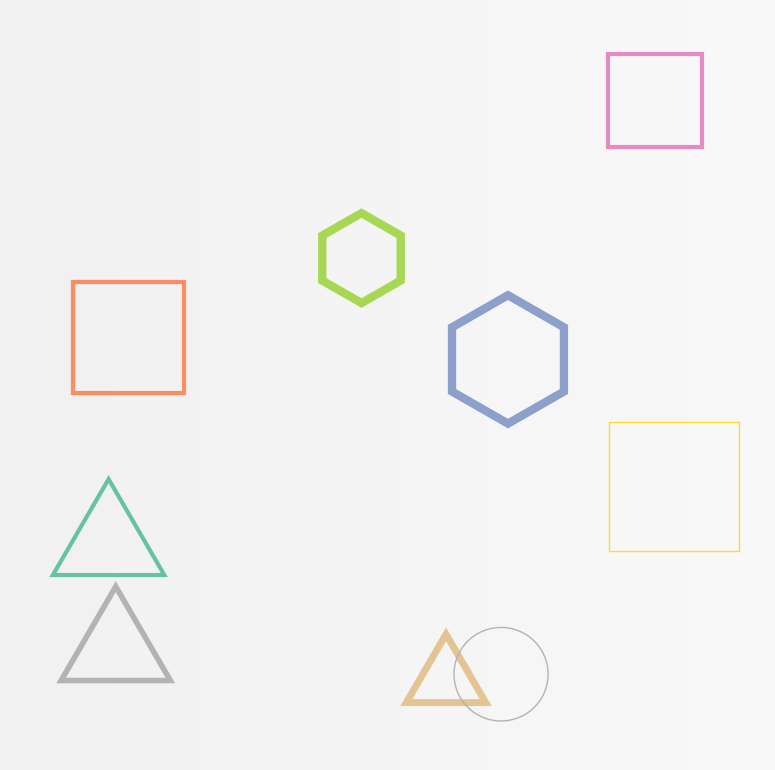[{"shape": "triangle", "thickness": 1.5, "radius": 0.42, "center": [0.14, 0.295]}, {"shape": "square", "thickness": 1.5, "radius": 0.36, "center": [0.165, 0.562]}, {"shape": "hexagon", "thickness": 3, "radius": 0.42, "center": [0.655, 0.533]}, {"shape": "square", "thickness": 1.5, "radius": 0.3, "center": [0.845, 0.87]}, {"shape": "hexagon", "thickness": 3, "radius": 0.29, "center": [0.466, 0.665]}, {"shape": "square", "thickness": 0.5, "radius": 0.42, "center": [0.87, 0.368]}, {"shape": "triangle", "thickness": 2.5, "radius": 0.3, "center": [0.576, 0.117]}, {"shape": "circle", "thickness": 0.5, "radius": 0.3, "center": [0.647, 0.124]}, {"shape": "triangle", "thickness": 2, "radius": 0.41, "center": [0.149, 0.157]}]